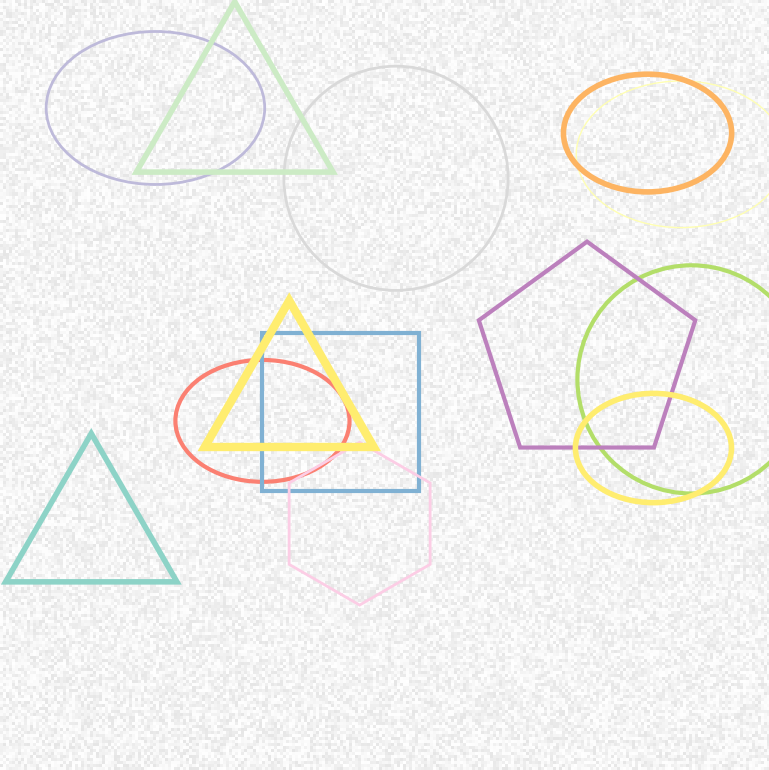[{"shape": "triangle", "thickness": 2, "radius": 0.64, "center": [0.119, 0.309]}, {"shape": "oval", "thickness": 0.5, "radius": 0.68, "center": [0.884, 0.8]}, {"shape": "oval", "thickness": 1, "radius": 0.71, "center": [0.202, 0.86]}, {"shape": "oval", "thickness": 1.5, "radius": 0.57, "center": [0.341, 0.453]}, {"shape": "square", "thickness": 1.5, "radius": 0.51, "center": [0.442, 0.465]}, {"shape": "oval", "thickness": 2, "radius": 0.55, "center": [0.841, 0.827]}, {"shape": "circle", "thickness": 1.5, "radius": 0.74, "center": [0.898, 0.507]}, {"shape": "hexagon", "thickness": 1, "radius": 0.53, "center": [0.467, 0.32]}, {"shape": "circle", "thickness": 1, "radius": 0.73, "center": [0.514, 0.768]}, {"shape": "pentagon", "thickness": 1.5, "radius": 0.74, "center": [0.762, 0.538]}, {"shape": "triangle", "thickness": 2, "radius": 0.74, "center": [0.305, 0.85]}, {"shape": "triangle", "thickness": 3, "radius": 0.63, "center": [0.376, 0.483]}, {"shape": "oval", "thickness": 2, "radius": 0.51, "center": [0.849, 0.418]}]